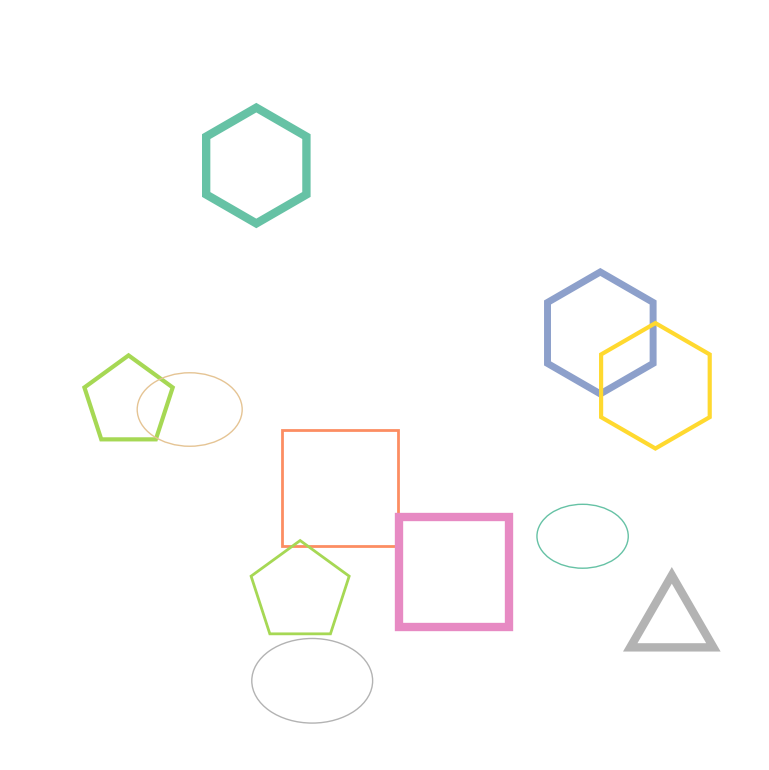[{"shape": "hexagon", "thickness": 3, "radius": 0.38, "center": [0.333, 0.785]}, {"shape": "oval", "thickness": 0.5, "radius": 0.3, "center": [0.757, 0.304]}, {"shape": "square", "thickness": 1, "radius": 0.38, "center": [0.441, 0.367]}, {"shape": "hexagon", "thickness": 2.5, "radius": 0.4, "center": [0.78, 0.568]}, {"shape": "square", "thickness": 3, "radius": 0.36, "center": [0.59, 0.257]}, {"shape": "pentagon", "thickness": 1, "radius": 0.33, "center": [0.39, 0.231]}, {"shape": "pentagon", "thickness": 1.5, "radius": 0.3, "center": [0.167, 0.478]}, {"shape": "hexagon", "thickness": 1.5, "radius": 0.41, "center": [0.851, 0.499]}, {"shape": "oval", "thickness": 0.5, "radius": 0.34, "center": [0.246, 0.468]}, {"shape": "oval", "thickness": 0.5, "radius": 0.39, "center": [0.405, 0.116]}, {"shape": "triangle", "thickness": 3, "radius": 0.31, "center": [0.872, 0.19]}]